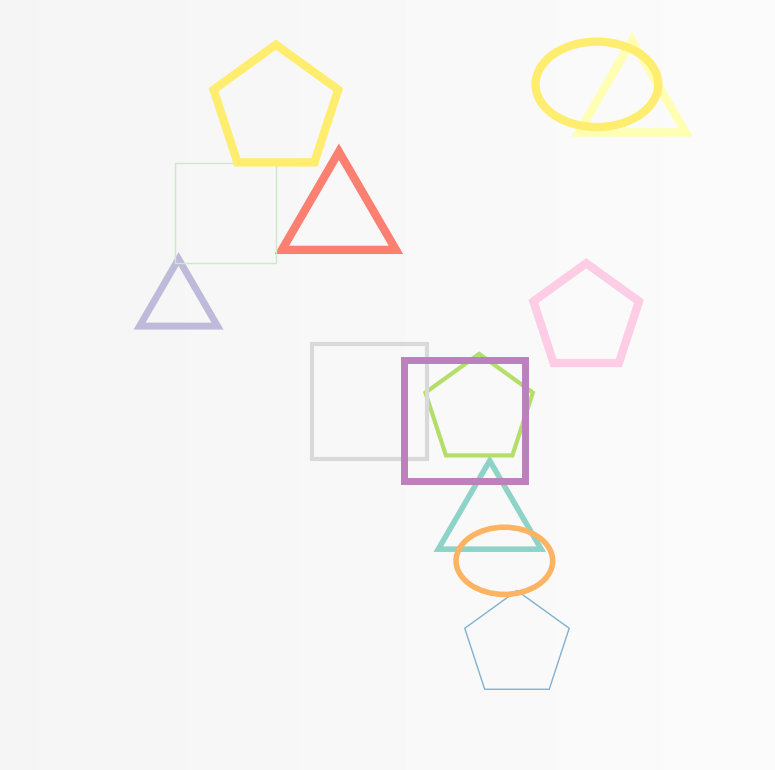[{"shape": "triangle", "thickness": 2, "radius": 0.38, "center": [0.632, 0.325]}, {"shape": "triangle", "thickness": 3, "radius": 0.4, "center": [0.816, 0.868]}, {"shape": "triangle", "thickness": 2.5, "radius": 0.29, "center": [0.23, 0.606]}, {"shape": "triangle", "thickness": 3, "radius": 0.42, "center": [0.437, 0.718]}, {"shape": "pentagon", "thickness": 0.5, "radius": 0.35, "center": [0.667, 0.162]}, {"shape": "oval", "thickness": 2, "radius": 0.31, "center": [0.651, 0.272]}, {"shape": "pentagon", "thickness": 1.5, "radius": 0.36, "center": [0.618, 0.468]}, {"shape": "pentagon", "thickness": 3, "radius": 0.36, "center": [0.756, 0.587]}, {"shape": "square", "thickness": 1.5, "radius": 0.37, "center": [0.477, 0.479]}, {"shape": "square", "thickness": 2.5, "radius": 0.39, "center": [0.599, 0.454]}, {"shape": "square", "thickness": 0.5, "radius": 0.32, "center": [0.291, 0.723]}, {"shape": "pentagon", "thickness": 3, "radius": 0.42, "center": [0.356, 0.857]}, {"shape": "oval", "thickness": 3, "radius": 0.4, "center": [0.77, 0.89]}]